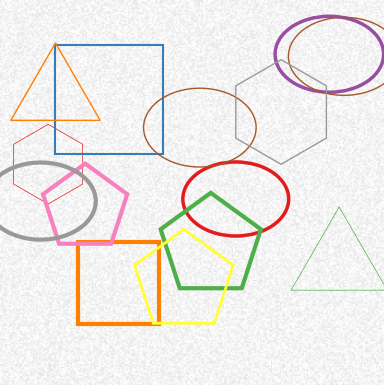[{"shape": "hexagon", "thickness": 0.5, "radius": 0.52, "center": [0.125, 0.574]}, {"shape": "oval", "thickness": 2.5, "radius": 0.69, "center": [0.612, 0.483]}, {"shape": "square", "thickness": 1.5, "radius": 0.71, "center": [0.283, 0.742]}, {"shape": "pentagon", "thickness": 3, "radius": 0.68, "center": [0.547, 0.362]}, {"shape": "triangle", "thickness": 0.5, "radius": 0.72, "center": [0.881, 0.318]}, {"shape": "oval", "thickness": 2.5, "radius": 0.7, "center": [0.855, 0.859]}, {"shape": "triangle", "thickness": 1, "radius": 0.67, "center": [0.144, 0.754]}, {"shape": "square", "thickness": 3, "radius": 0.53, "center": [0.308, 0.265]}, {"shape": "pentagon", "thickness": 2, "radius": 0.67, "center": [0.478, 0.27]}, {"shape": "oval", "thickness": 1, "radius": 0.73, "center": [0.519, 0.669]}, {"shape": "oval", "thickness": 1, "radius": 0.72, "center": [0.894, 0.854]}, {"shape": "pentagon", "thickness": 3, "radius": 0.58, "center": [0.221, 0.46]}, {"shape": "hexagon", "thickness": 1, "radius": 0.68, "center": [0.73, 0.709]}, {"shape": "oval", "thickness": 3, "radius": 0.72, "center": [0.106, 0.478]}]